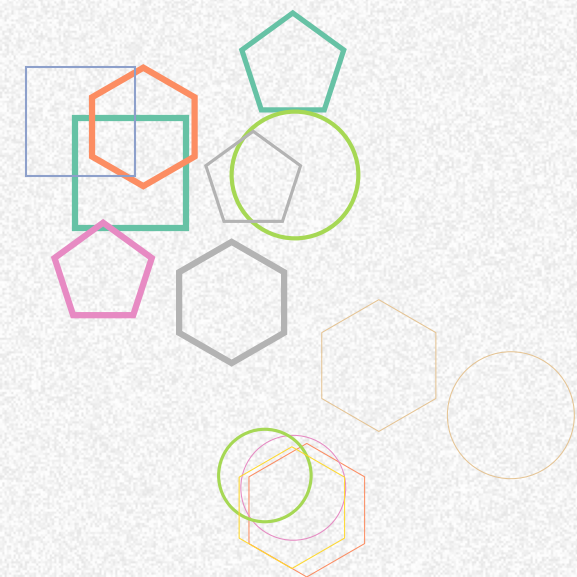[{"shape": "pentagon", "thickness": 2.5, "radius": 0.46, "center": [0.507, 0.884]}, {"shape": "square", "thickness": 3, "radius": 0.48, "center": [0.226, 0.7]}, {"shape": "hexagon", "thickness": 0.5, "radius": 0.58, "center": [0.531, 0.116]}, {"shape": "hexagon", "thickness": 3, "radius": 0.51, "center": [0.248, 0.779]}, {"shape": "square", "thickness": 1, "radius": 0.47, "center": [0.14, 0.789]}, {"shape": "pentagon", "thickness": 3, "radius": 0.44, "center": [0.179, 0.525]}, {"shape": "circle", "thickness": 0.5, "radius": 0.45, "center": [0.508, 0.154]}, {"shape": "circle", "thickness": 1.5, "radius": 0.4, "center": [0.459, 0.176]}, {"shape": "circle", "thickness": 2, "radius": 0.55, "center": [0.511, 0.696]}, {"shape": "hexagon", "thickness": 0.5, "radius": 0.53, "center": [0.505, 0.12]}, {"shape": "hexagon", "thickness": 0.5, "radius": 0.57, "center": [0.656, 0.366]}, {"shape": "circle", "thickness": 0.5, "radius": 0.55, "center": [0.885, 0.28]}, {"shape": "pentagon", "thickness": 1.5, "radius": 0.43, "center": [0.438, 0.686]}, {"shape": "hexagon", "thickness": 3, "radius": 0.52, "center": [0.401, 0.475]}]